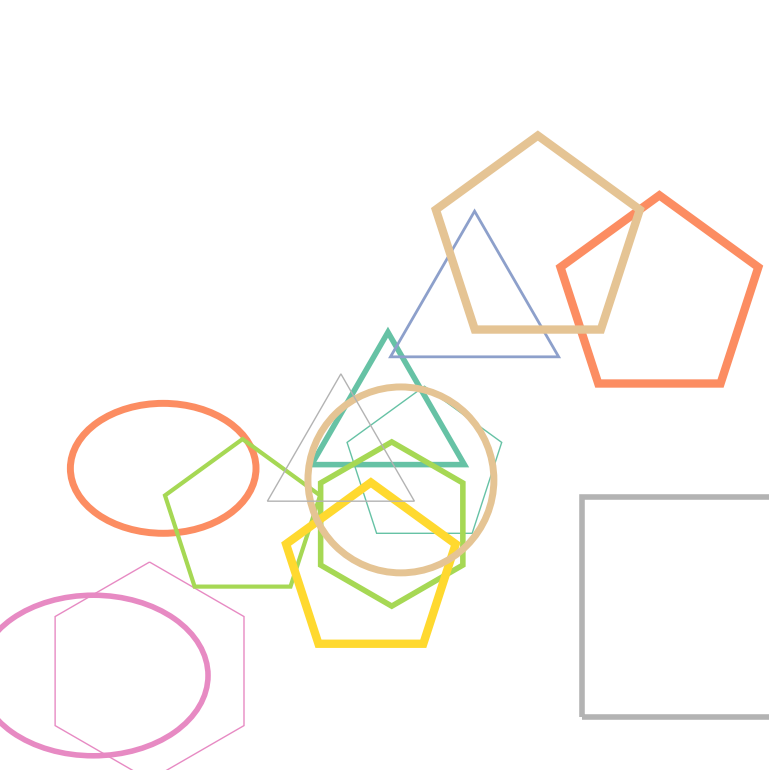[{"shape": "triangle", "thickness": 2, "radius": 0.57, "center": [0.504, 0.454]}, {"shape": "pentagon", "thickness": 0.5, "radius": 0.53, "center": [0.551, 0.393]}, {"shape": "pentagon", "thickness": 3, "radius": 0.68, "center": [0.856, 0.611]}, {"shape": "oval", "thickness": 2.5, "radius": 0.6, "center": [0.212, 0.392]}, {"shape": "triangle", "thickness": 1, "radius": 0.63, "center": [0.616, 0.6]}, {"shape": "oval", "thickness": 2, "radius": 0.74, "center": [0.121, 0.123]}, {"shape": "hexagon", "thickness": 0.5, "radius": 0.71, "center": [0.194, 0.128]}, {"shape": "hexagon", "thickness": 2, "radius": 0.53, "center": [0.509, 0.319]}, {"shape": "pentagon", "thickness": 1.5, "radius": 0.53, "center": [0.315, 0.324]}, {"shape": "pentagon", "thickness": 3, "radius": 0.58, "center": [0.482, 0.258]}, {"shape": "circle", "thickness": 2.5, "radius": 0.6, "center": [0.521, 0.377]}, {"shape": "pentagon", "thickness": 3, "radius": 0.7, "center": [0.698, 0.685]}, {"shape": "square", "thickness": 2, "radius": 0.71, "center": [0.899, 0.212]}, {"shape": "triangle", "thickness": 0.5, "radius": 0.55, "center": [0.443, 0.404]}]